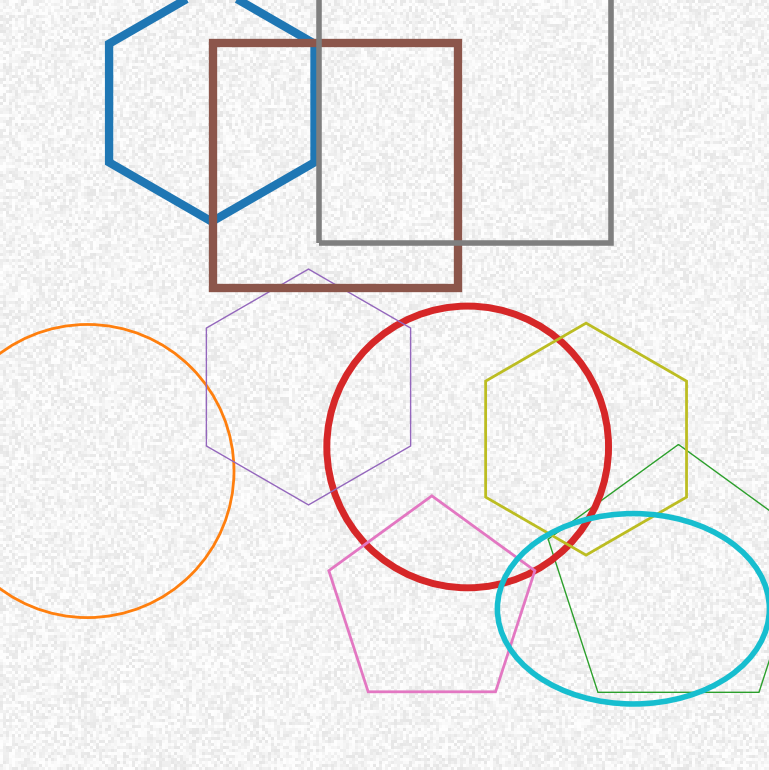[{"shape": "hexagon", "thickness": 3, "radius": 0.77, "center": [0.275, 0.866]}, {"shape": "circle", "thickness": 1, "radius": 0.95, "center": [0.114, 0.388]}, {"shape": "pentagon", "thickness": 0.5, "radius": 0.89, "center": [0.881, 0.245]}, {"shape": "circle", "thickness": 2.5, "radius": 0.91, "center": [0.607, 0.42]}, {"shape": "hexagon", "thickness": 0.5, "radius": 0.77, "center": [0.401, 0.497]}, {"shape": "square", "thickness": 3, "radius": 0.79, "center": [0.436, 0.785]}, {"shape": "pentagon", "thickness": 1, "radius": 0.7, "center": [0.561, 0.215]}, {"shape": "square", "thickness": 2, "radius": 0.95, "center": [0.604, 0.874]}, {"shape": "hexagon", "thickness": 1, "radius": 0.75, "center": [0.761, 0.43]}, {"shape": "oval", "thickness": 2, "radius": 0.88, "center": [0.823, 0.209]}]